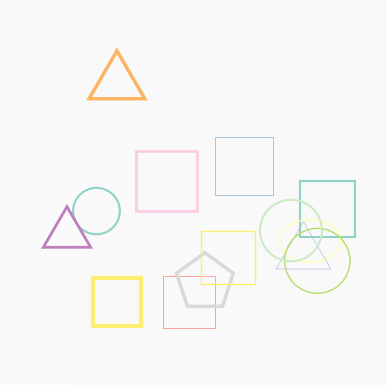[{"shape": "circle", "thickness": 1.5, "radius": 0.3, "center": [0.249, 0.452]}, {"shape": "square", "thickness": 1.5, "radius": 0.36, "center": [0.845, 0.457]}, {"shape": "oval", "thickness": 1, "radius": 0.39, "center": [0.8, 0.374]}, {"shape": "triangle", "thickness": 0.5, "radius": 0.41, "center": [0.783, 0.342]}, {"shape": "square", "thickness": 0.5, "radius": 0.34, "center": [0.488, 0.216]}, {"shape": "square", "thickness": 0.5, "radius": 0.38, "center": [0.63, 0.57]}, {"shape": "triangle", "thickness": 2.5, "radius": 0.42, "center": [0.302, 0.785]}, {"shape": "circle", "thickness": 1, "radius": 0.42, "center": [0.819, 0.323]}, {"shape": "square", "thickness": 2, "radius": 0.39, "center": [0.43, 0.53]}, {"shape": "pentagon", "thickness": 2.5, "radius": 0.38, "center": [0.529, 0.267]}, {"shape": "triangle", "thickness": 2, "radius": 0.35, "center": [0.173, 0.393]}, {"shape": "circle", "thickness": 1.5, "radius": 0.4, "center": [0.751, 0.401]}, {"shape": "square", "thickness": 1, "radius": 0.34, "center": [0.588, 0.331]}, {"shape": "square", "thickness": 3, "radius": 0.31, "center": [0.302, 0.216]}]